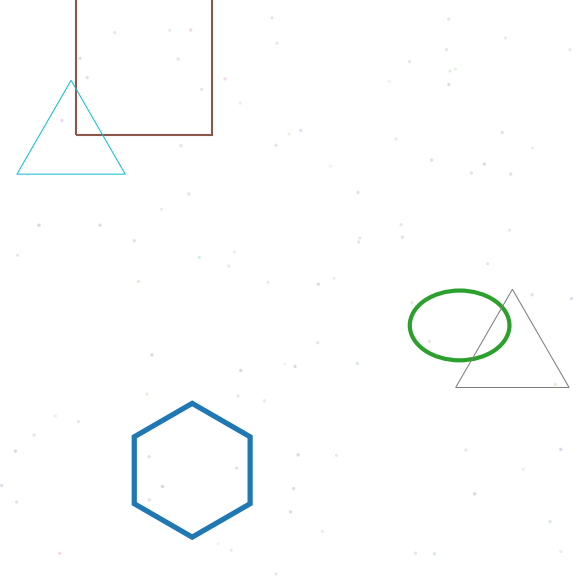[{"shape": "hexagon", "thickness": 2.5, "radius": 0.58, "center": [0.333, 0.185]}, {"shape": "oval", "thickness": 2, "radius": 0.43, "center": [0.796, 0.436]}, {"shape": "square", "thickness": 1, "radius": 0.59, "center": [0.25, 0.884]}, {"shape": "triangle", "thickness": 0.5, "radius": 0.57, "center": [0.887, 0.385]}, {"shape": "triangle", "thickness": 0.5, "radius": 0.54, "center": [0.123, 0.752]}]